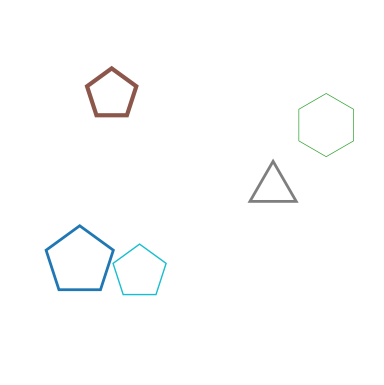[{"shape": "pentagon", "thickness": 2, "radius": 0.46, "center": [0.207, 0.322]}, {"shape": "hexagon", "thickness": 0.5, "radius": 0.41, "center": [0.847, 0.675]}, {"shape": "pentagon", "thickness": 3, "radius": 0.34, "center": [0.29, 0.755]}, {"shape": "triangle", "thickness": 2, "radius": 0.35, "center": [0.709, 0.512]}, {"shape": "pentagon", "thickness": 1, "radius": 0.36, "center": [0.363, 0.293]}]